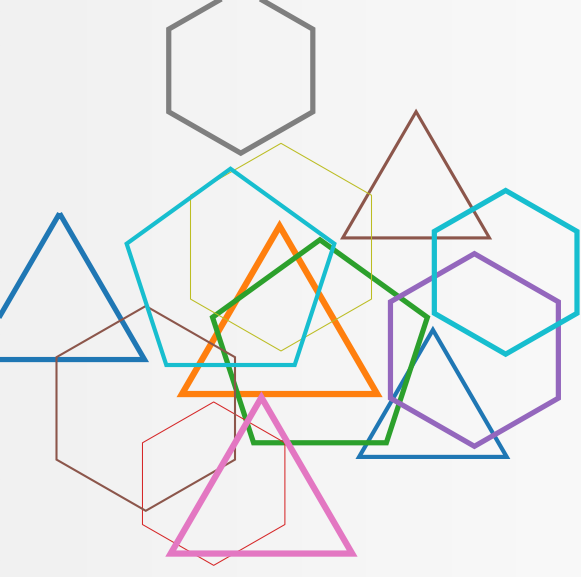[{"shape": "triangle", "thickness": 2, "radius": 0.73, "center": [0.745, 0.281]}, {"shape": "triangle", "thickness": 2.5, "radius": 0.84, "center": [0.102, 0.461]}, {"shape": "triangle", "thickness": 3, "radius": 0.97, "center": [0.481, 0.414]}, {"shape": "pentagon", "thickness": 2.5, "radius": 0.97, "center": [0.55, 0.39]}, {"shape": "hexagon", "thickness": 0.5, "radius": 0.71, "center": [0.368, 0.162]}, {"shape": "hexagon", "thickness": 2.5, "radius": 0.83, "center": [0.816, 0.393]}, {"shape": "hexagon", "thickness": 1, "radius": 0.89, "center": [0.251, 0.292]}, {"shape": "triangle", "thickness": 1.5, "radius": 0.73, "center": [0.716, 0.66]}, {"shape": "triangle", "thickness": 3, "radius": 0.9, "center": [0.45, 0.131]}, {"shape": "hexagon", "thickness": 2.5, "radius": 0.72, "center": [0.414, 0.877]}, {"shape": "hexagon", "thickness": 0.5, "radius": 0.9, "center": [0.483, 0.571]}, {"shape": "pentagon", "thickness": 2, "radius": 0.94, "center": [0.397, 0.519]}, {"shape": "hexagon", "thickness": 2.5, "radius": 0.71, "center": [0.87, 0.528]}]